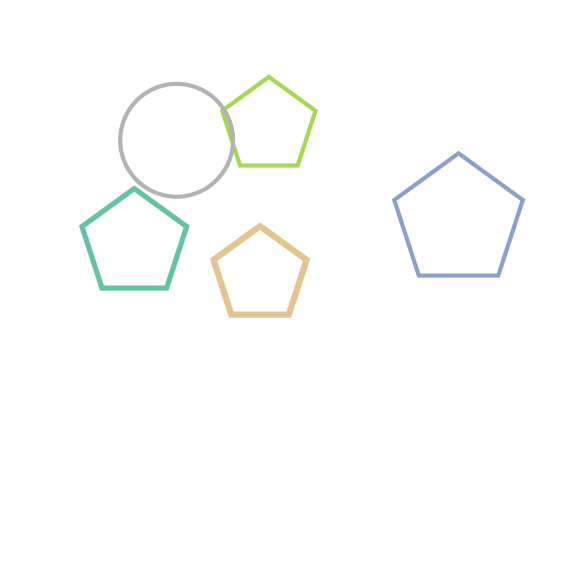[{"shape": "pentagon", "thickness": 2.5, "radius": 0.48, "center": [0.233, 0.577]}, {"shape": "pentagon", "thickness": 2, "radius": 0.59, "center": [0.794, 0.617]}, {"shape": "pentagon", "thickness": 2, "radius": 0.42, "center": [0.466, 0.781]}, {"shape": "pentagon", "thickness": 3, "radius": 0.42, "center": [0.45, 0.523]}, {"shape": "circle", "thickness": 2, "radius": 0.49, "center": [0.306, 0.756]}]